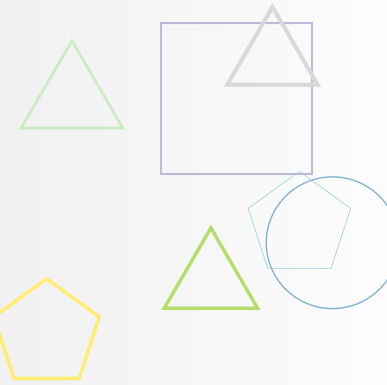[{"shape": "pentagon", "thickness": 0.5, "radius": 0.7, "center": [0.773, 0.416]}, {"shape": "square", "thickness": 1.5, "radius": 0.98, "center": [0.61, 0.744]}, {"shape": "circle", "thickness": 1, "radius": 0.86, "center": [0.858, 0.37]}, {"shape": "triangle", "thickness": 2.5, "radius": 0.7, "center": [0.544, 0.269]}, {"shape": "triangle", "thickness": 3, "radius": 0.67, "center": [0.703, 0.847]}, {"shape": "triangle", "thickness": 2, "radius": 0.76, "center": [0.186, 0.743]}, {"shape": "pentagon", "thickness": 2.5, "radius": 0.72, "center": [0.12, 0.133]}]